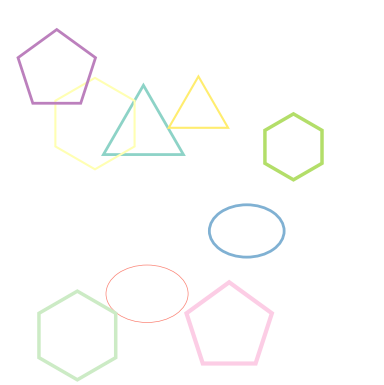[{"shape": "triangle", "thickness": 2, "radius": 0.6, "center": [0.373, 0.658]}, {"shape": "hexagon", "thickness": 1.5, "radius": 0.59, "center": [0.247, 0.679]}, {"shape": "oval", "thickness": 0.5, "radius": 0.53, "center": [0.382, 0.237]}, {"shape": "oval", "thickness": 2, "radius": 0.49, "center": [0.641, 0.4]}, {"shape": "hexagon", "thickness": 2.5, "radius": 0.43, "center": [0.762, 0.619]}, {"shape": "pentagon", "thickness": 3, "radius": 0.58, "center": [0.595, 0.15]}, {"shape": "pentagon", "thickness": 2, "radius": 0.53, "center": [0.147, 0.817]}, {"shape": "hexagon", "thickness": 2.5, "radius": 0.58, "center": [0.201, 0.129]}, {"shape": "triangle", "thickness": 1.5, "radius": 0.44, "center": [0.515, 0.713]}]